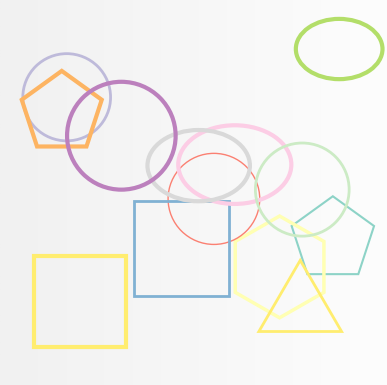[{"shape": "pentagon", "thickness": 1.5, "radius": 0.56, "center": [0.859, 0.378]}, {"shape": "hexagon", "thickness": 2.5, "radius": 0.66, "center": [0.721, 0.307]}, {"shape": "circle", "thickness": 2, "radius": 0.57, "center": [0.172, 0.747]}, {"shape": "circle", "thickness": 1, "radius": 0.59, "center": [0.552, 0.483]}, {"shape": "square", "thickness": 2, "radius": 0.62, "center": [0.468, 0.356]}, {"shape": "pentagon", "thickness": 3, "radius": 0.54, "center": [0.159, 0.707]}, {"shape": "oval", "thickness": 3, "radius": 0.56, "center": [0.875, 0.873]}, {"shape": "oval", "thickness": 3, "radius": 0.73, "center": [0.606, 0.572]}, {"shape": "oval", "thickness": 3, "radius": 0.66, "center": [0.513, 0.57]}, {"shape": "circle", "thickness": 3, "radius": 0.7, "center": [0.313, 0.647]}, {"shape": "circle", "thickness": 2, "radius": 0.6, "center": [0.78, 0.508]}, {"shape": "square", "thickness": 3, "radius": 0.59, "center": [0.207, 0.217]}, {"shape": "triangle", "thickness": 2, "radius": 0.62, "center": [0.775, 0.201]}]